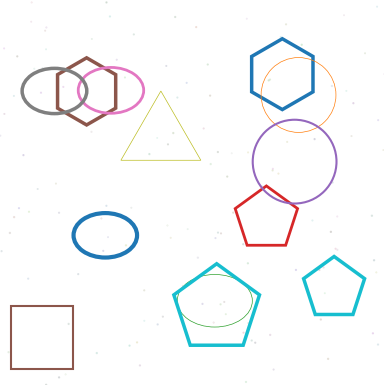[{"shape": "hexagon", "thickness": 2.5, "radius": 0.46, "center": [0.733, 0.807]}, {"shape": "oval", "thickness": 3, "radius": 0.41, "center": [0.274, 0.389]}, {"shape": "circle", "thickness": 0.5, "radius": 0.49, "center": [0.775, 0.753]}, {"shape": "oval", "thickness": 0.5, "radius": 0.49, "center": [0.558, 0.219]}, {"shape": "pentagon", "thickness": 2, "radius": 0.43, "center": [0.692, 0.432]}, {"shape": "circle", "thickness": 1.5, "radius": 0.54, "center": [0.765, 0.58]}, {"shape": "square", "thickness": 1.5, "radius": 0.41, "center": [0.109, 0.123]}, {"shape": "hexagon", "thickness": 2.5, "radius": 0.44, "center": [0.225, 0.763]}, {"shape": "oval", "thickness": 2, "radius": 0.43, "center": [0.288, 0.765]}, {"shape": "oval", "thickness": 2.5, "radius": 0.42, "center": [0.141, 0.764]}, {"shape": "triangle", "thickness": 0.5, "radius": 0.6, "center": [0.418, 0.644]}, {"shape": "pentagon", "thickness": 2.5, "radius": 0.42, "center": [0.868, 0.251]}, {"shape": "pentagon", "thickness": 2.5, "radius": 0.58, "center": [0.563, 0.198]}]